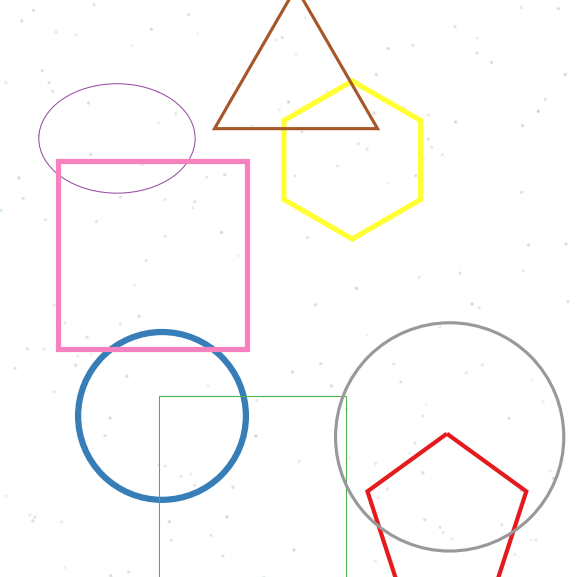[{"shape": "pentagon", "thickness": 2, "radius": 0.72, "center": [0.774, 0.104]}, {"shape": "circle", "thickness": 3, "radius": 0.73, "center": [0.281, 0.279]}, {"shape": "square", "thickness": 0.5, "radius": 0.81, "center": [0.437, 0.151]}, {"shape": "oval", "thickness": 0.5, "radius": 0.68, "center": [0.203, 0.759]}, {"shape": "hexagon", "thickness": 2.5, "radius": 0.68, "center": [0.61, 0.722]}, {"shape": "triangle", "thickness": 1.5, "radius": 0.81, "center": [0.513, 0.858]}, {"shape": "square", "thickness": 2.5, "radius": 0.82, "center": [0.264, 0.558]}, {"shape": "circle", "thickness": 1.5, "radius": 0.99, "center": [0.779, 0.243]}]